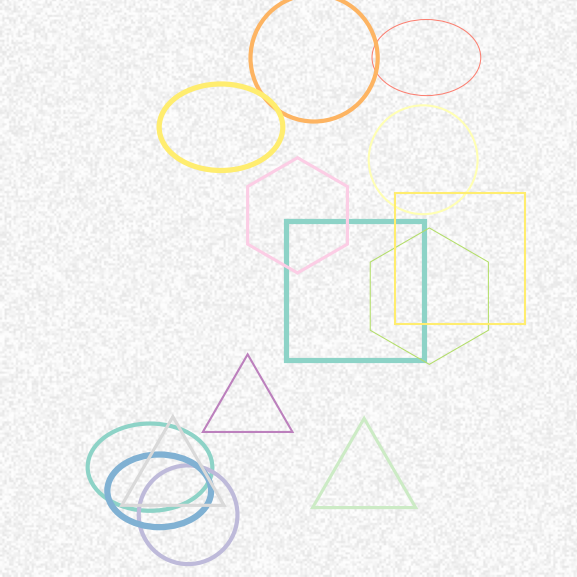[{"shape": "oval", "thickness": 2, "radius": 0.54, "center": [0.26, 0.19]}, {"shape": "square", "thickness": 2.5, "radius": 0.6, "center": [0.615, 0.496]}, {"shape": "circle", "thickness": 1, "radius": 0.47, "center": [0.733, 0.723]}, {"shape": "circle", "thickness": 2, "radius": 0.43, "center": [0.326, 0.108]}, {"shape": "oval", "thickness": 0.5, "radius": 0.47, "center": [0.738, 0.899]}, {"shape": "oval", "thickness": 3, "radius": 0.45, "center": [0.276, 0.149]}, {"shape": "circle", "thickness": 2, "radius": 0.55, "center": [0.544, 0.899]}, {"shape": "hexagon", "thickness": 0.5, "radius": 0.59, "center": [0.743, 0.486]}, {"shape": "hexagon", "thickness": 1.5, "radius": 0.5, "center": [0.515, 0.626]}, {"shape": "triangle", "thickness": 1.5, "radius": 0.51, "center": [0.299, 0.175]}, {"shape": "triangle", "thickness": 1, "radius": 0.45, "center": [0.429, 0.296]}, {"shape": "triangle", "thickness": 1.5, "radius": 0.51, "center": [0.631, 0.172]}, {"shape": "square", "thickness": 1, "radius": 0.57, "center": [0.797, 0.551]}, {"shape": "oval", "thickness": 2.5, "radius": 0.54, "center": [0.383, 0.779]}]